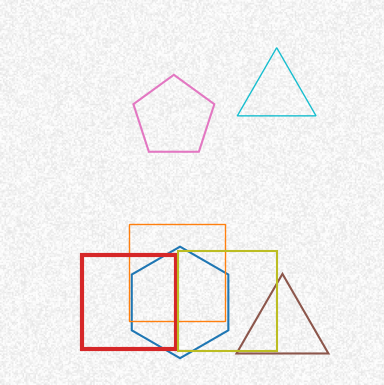[{"shape": "hexagon", "thickness": 1.5, "radius": 0.72, "center": [0.468, 0.214]}, {"shape": "square", "thickness": 1, "radius": 0.62, "center": [0.459, 0.292]}, {"shape": "square", "thickness": 3, "radius": 0.61, "center": [0.336, 0.216]}, {"shape": "triangle", "thickness": 1.5, "radius": 0.69, "center": [0.734, 0.151]}, {"shape": "pentagon", "thickness": 1.5, "radius": 0.55, "center": [0.452, 0.695]}, {"shape": "square", "thickness": 1.5, "radius": 0.65, "center": [0.591, 0.218]}, {"shape": "triangle", "thickness": 1, "radius": 0.59, "center": [0.719, 0.758]}]